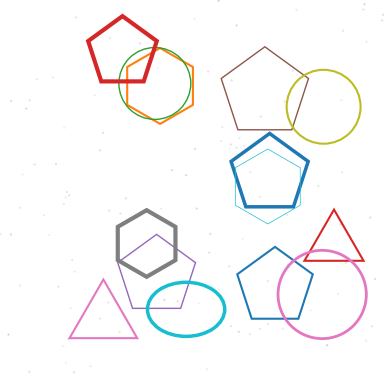[{"shape": "pentagon", "thickness": 2.5, "radius": 0.53, "center": [0.7, 0.548]}, {"shape": "pentagon", "thickness": 1.5, "radius": 0.52, "center": [0.714, 0.256]}, {"shape": "hexagon", "thickness": 1.5, "radius": 0.49, "center": [0.416, 0.777]}, {"shape": "circle", "thickness": 1, "radius": 0.47, "center": [0.402, 0.783]}, {"shape": "triangle", "thickness": 1.5, "radius": 0.44, "center": [0.868, 0.367]}, {"shape": "pentagon", "thickness": 3, "radius": 0.47, "center": [0.318, 0.864]}, {"shape": "pentagon", "thickness": 1, "radius": 0.53, "center": [0.407, 0.285]}, {"shape": "pentagon", "thickness": 1, "radius": 0.6, "center": [0.688, 0.759]}, {"shape": "circle", "thickness": 2, "radius": 0.57, "center": [0.837, 0.235]}, {"shape": "triangle", "thickness": 1.5, "radius": 0.51, "center": [0.269, 0.172]}, {"shape": "hexagon", "thickness": 3, "radius": 0.43, "center": [0.381, 0.368]}, {"shape": "circle", "thickness": 1.5, "radius": 0.48, "center": [0.841, 0.723]}, {"shape": "oval", "thickness": 2.5, "radius": 0.5, "center": [0.483, 0.197]}, {"shape": "hexagon", "thickness": 0.5, "radius": 0.49, "center": [0.696, 0.516]}]